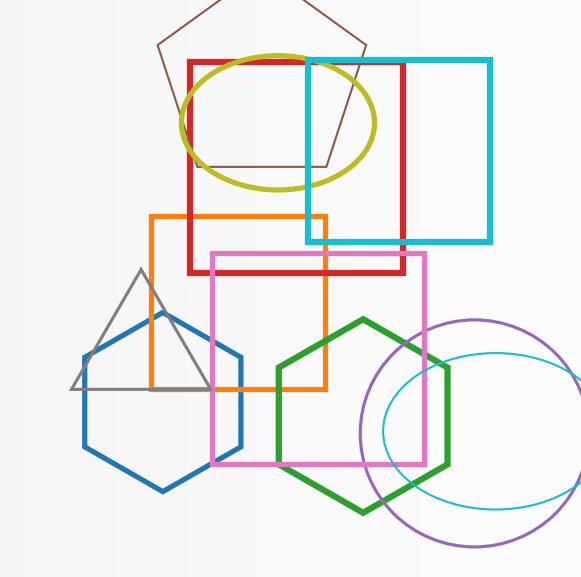[{"shape": "hexagon", "thickness": 2.5, "radius": 0.78, "center": [0.28, 0.303]}, {"shape": "square", "thickness": 2.5, "radius": 0.75, "center": [0.409, 0.476]}, {"shape": "hexagon", "thickness": 3, "radius": 0.84, "center": [0.625, 0.279]}, {"shape": "square", "thickness": 3, "radius": 0.92, "center": [0.51, 0.709]}, {"shape": "circle", "thickness": 1.5, "radius": 0.98, "center": [0.816, 0.249]}, {"shape": "pentagon", "thickness": 1, "radius": 0.94, "center": [0.451, 0.863]}, {"shape": "square", "thickness": 2.5, "radius": 0.91, "center": [0.547, 0.379]}, {"shape": "triangle", "thickness": 1.5, "radius": 0.69, "center": [0.243, 0.394]}, {"shape": "oval", "thickness": 2.5, "radius": 0.83, "center": [0.478, 0.786]}, {"shape": "oval", "thickness": 1, "radius": 0.97, "center": [0.853, 0.252]}, {"shape": "square", "thickness": 3, "radius": 0.78, "center": [0.686, 0.738]}]